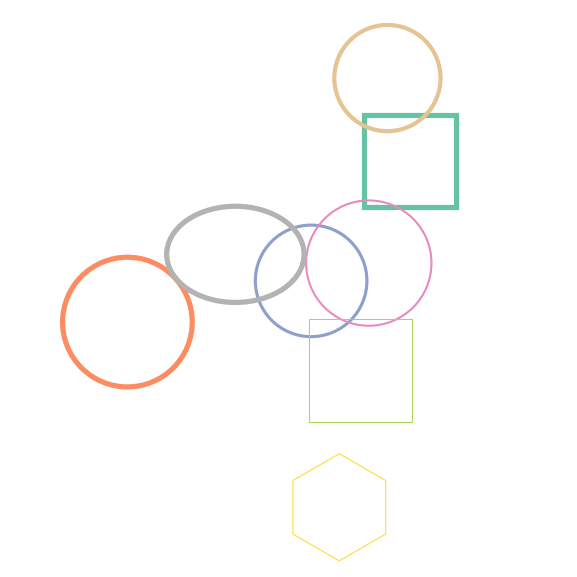[{"shape": "square", "thickness": 2.5, "radius": 0.4, "center": [0.71, 0.72]}, {"shape": "circle", "thickness": 2.5, "radius": 0.56, "center": [0.221, 0.441]}, {"shape": "circle", "thickness": 1.5, "radius": 0.48, "center": [0.539, 0.513]}, {"shape": "circle", "thickness": 1, "radius": 0.54, "center": [0.639, 0.544]}, {"shape": "square", "thickness": 0.5, "radius": 0.45, "center": [0.625, 0.358]}, {"shape": "hexagon", "thickness": 0.5, "radius": 0.46, "center": [0.588, 0.121]}, {"shape": "circle", "thickness": 2, "radius": 0.46, "center": [0.671, 0.864]}, {"shape": "oval", "thickness": 2.5, "radius": 0.59, "center": [0.408, 0.559]}]